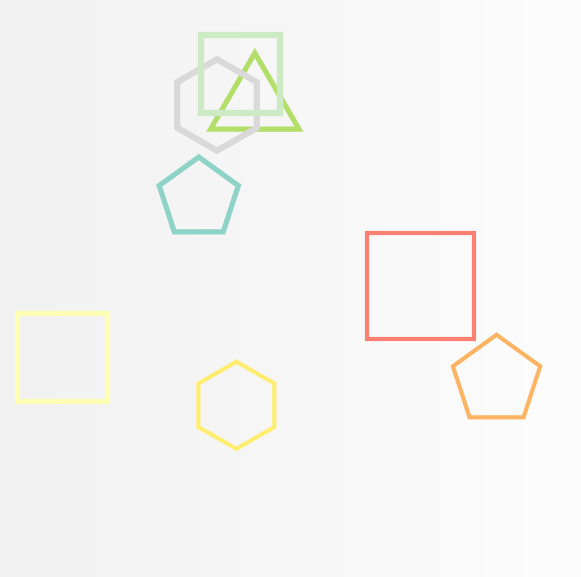[{"shape": "pentagon", "thickness": 2.5, "radius": 0.36, "center": [0.342, 0.656]}, {"shape": "square", "thickness": 2.5, "radius": 0.38, "center": [0.106, 0.381]}, {"shape": "square", "thickness": 2, "radius": 0.46, "center": [0.723, 0.504]}, {"shape": "pentagon", "thickness": 2, "radius": 0.4, "center": [0.854, 0.34]}, {"shape": "triangle", "thickness": 2.5, "radius": 0.44, "center": [0.438, 0.819]}, {"shape": "hexagon", "thickness": 3, "radius": 0.4, "center": [0.373, 0.817]}, {"shape": "square", "thickness": 3, "radius": 0.34, "center": [0.414, 0.871]}, {"shape": "hexagon", "thickness": 2, "radius": 0.38, "center": [0.407, 0.297]}]